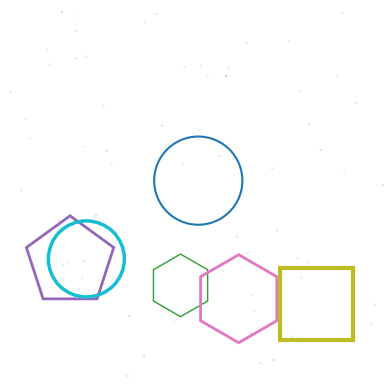[{"shape": "circle", "thickness": 1.5, "radius": 0.57, "center": [0.515, 0.531]}, {"shape": "hexagon", "thickness": 1, "radius": 0.41, "center": [0.469, 0.259]}, {"shape": "pentagon", "thickness": 2, "radius": 0.6, "center": [0.182, 0.32]}, {"shape": "hexagon", "thickness": 2, "radius": 0.57, "center": [0.62, 0.224]}, {"shape": "square", "thickness": 3, "radius": 0.47, "center": [0.822, 0.21]}, {"shape": "circle", "thickness": 2.5, "radius": 0.49, "center": [0.224, 0.328]}]